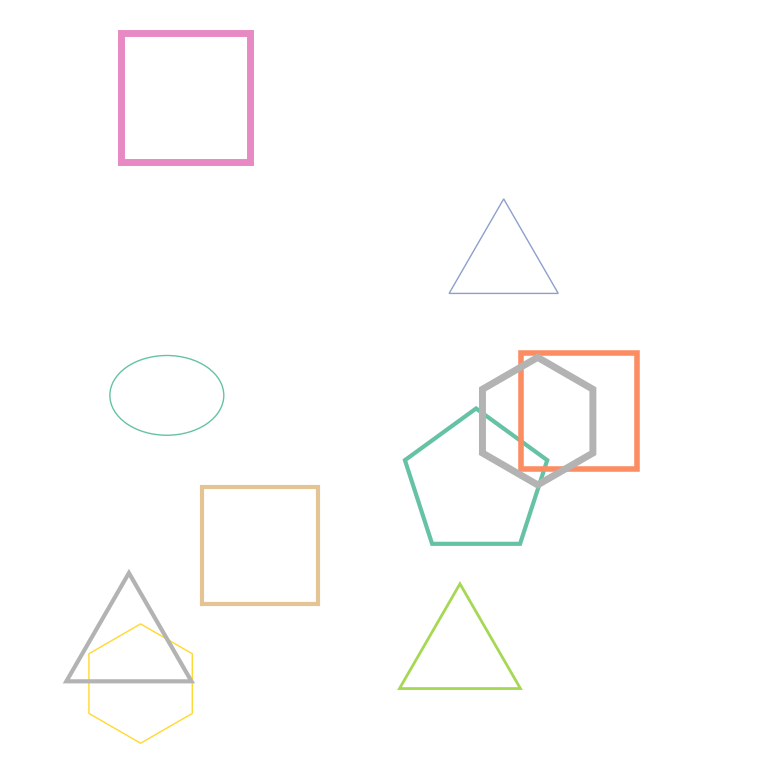[{"shape": "pentagon", "thickness": 1.5, "radius": 0.49, "center": [0.618, 0.372]}, {"shape": "oval", "thickness": 0.5, "radius": 0.37, "center": [0.217, 0.487]}, {"shape": "square", "thickness": 2, "radius": 0.38, "center": [0.752, 0.466]}, {"shape": "triangle", "thickness": 0.5, "radius": 0.41, "center": [0.654, 0.66]}, {"shape": "square", "thickness": 2.5, "radius": 0.42, "center": [0.241, 0.873]}, {"shape": "triangle", "thickness": 1, "radius": 0.45, "center": [0.597, 0.151]}, {"shape": "hexagon", "thickness": 0.5, "radius": 0.39, "center": [0.183, 0.112]}, {"shape": "square", "thickness": 1.5, "radius": 0.38, "center": [0.338, 0.291]}, {"shape": "triangle", "thickness": 1.5, "radius": 0.47, "center": [0.167, 0.162]}, {"shape": "hexagon", "thickness": 2.5, "radius": 0.41, "center": [0.698, 0.453]}]